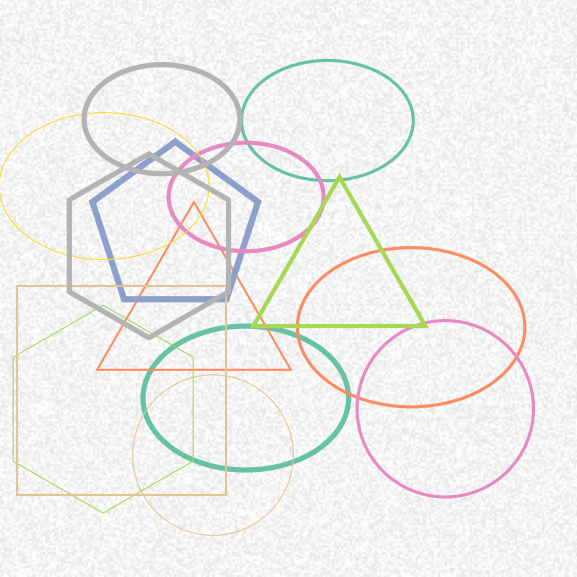[{"shape": "oval", "thickness": 2.5, "radius": 0.89, "center": [0.426, 0.31]}, {"shape": "oval", "thickness": 1.5, "radius": 0.74, "center": [0.567, 0.79]}, {"shape": "triangle", "thickness": 1, "radius": 0.97, "center": [0.336, 0.456]}, {"shape": "oval", "thickness": 1.5, "radius": 0.99, "center": [0.712, 0.432]}, {"shape": "pentagon", "thickness": 3, "radius": 0.75, "center": [0.303, 0.603]}, {"shape": "oval", "thickness": 2, "radius": 0.67, "center": [0.426, 0.658]}, {"shape": "circle", "thickness": 1.5, "radius": 0.76, "center": [0.771, 0.291]}, {"shape": "hexagon", "thickness": 0.5, "radius": 0.9, "center": [0.179, 0.291]}, {"shape": "triangle", "thickness": 2, "radius": 0.86, "center": [0.588, 0.521]}, {"shape": "oval", "thickness": 0.5, "radius": 0.91, "center": [0.18, 0.677]}, {"shape": "square", "thickness": 1, "radius": 0.9, "center": [0.211, 0.323]}, {"shape": "circle", "thickness": 0.5, "radius": 0.7, "center": [0.369, 0.211]}, {"shape": "oval", "thickness": 2.5, "radius": 0.67, "center": [0.28, 0.793]}, {"shape": "hexagon", "thickness": 2.5, "radius": 0.8, "center": [0.258, 0.573]}]